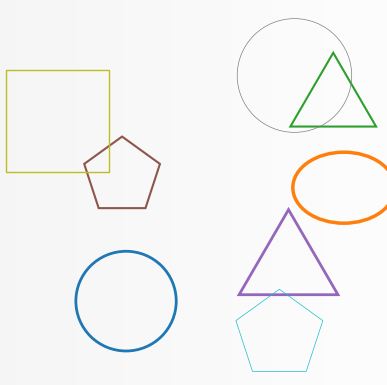[{"shape": "circle", "thickness": 2, "radius": 0.65, "center": [0.325, 0.218]}, {"shape": "oval", "thickness": 2.5, "radius": 0.66, "center": [0.887, 0.512]}, {"shape": "triangle", "thickness": 1.5, "radius": 0.64, "center": [0.86, 0.735]}, {"shape": "triangle", "thickness": 2, "radius": 0.74, "center": [0.745, 0.308]}, {"shape": "pentagon", "thickness": 1.5, "radius": 0.51, "center": [0.315, 0.543]}, {"shape": "circle", "thickness": 0.5, "radius": 0.74, "center": [0.76, 0.804]}, {"shape": "square", "thickness": 1, "radius": 0.66, "center": [0.149, 0.685]}, {"shape": "pentagon", "thickness": 0.5, "radius": 0.59, "center": [0.721, 0.131]}]